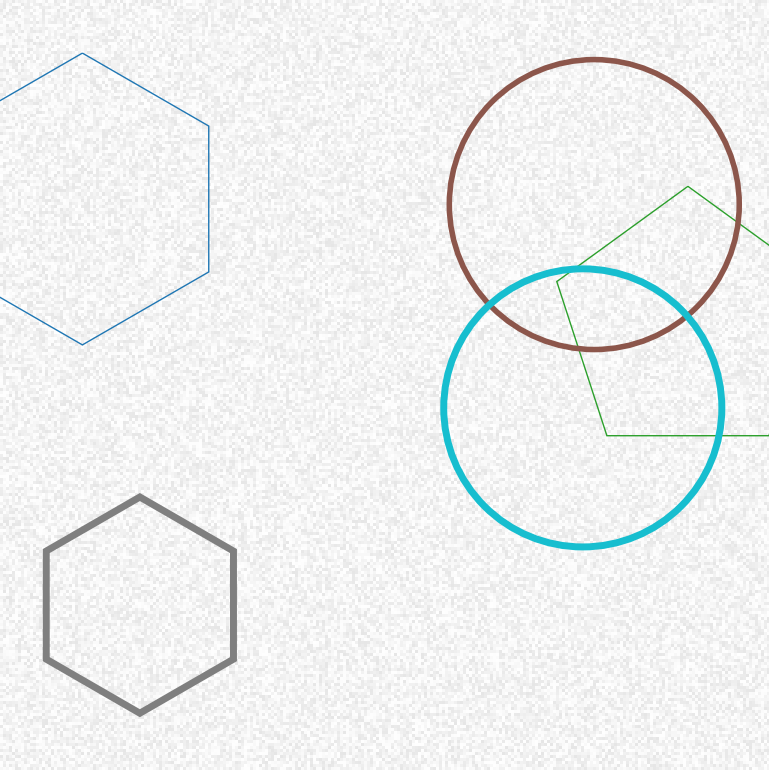[{"shape": "hexagon", "thickness": 0.5, "radius": 0.95, "center": [0.107, 0.742]}, {"shape": "pentagon", "thickness": 0.5, "radius": 0.9, "center": [0.893, 0.579]}, {"shape": "circle", "thickness": 2, "radius": 0.94, "center": [0.772, 0.734]}, {"shape": "hexagon", "thickness": 2.5, "radius": 0.7, "center": [0.182, 0.214]}, {"shape": "circle", "thickness": 2.5, "radius": 0.9, "center": [0.757, 0.47]}]